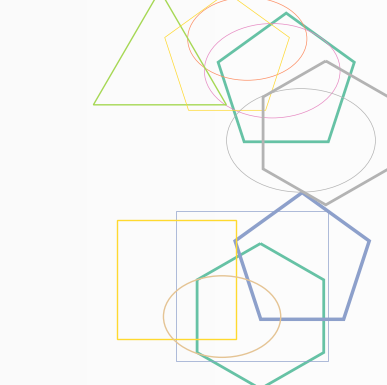[{"shape": "hexagon", "thickness": 2, "radius": 0.94, "center": [0.672, 0.179]}, {"shape": "pentagon", "thickness": 2, "radius": 0.92, "center": [0.739, 0.781]}, {"shape": "oval", "thickness": 0.5, "radius": 0.77, "center": [0.638, 0.899]}, {"shape": "square", "thickness": 0.5, "radius": 0.98, "center": [0.649, 0.257]}, {"shape": "pentagon", "thickness": 2.5, "radius": 0.91, "center": [0.78, 0.318]}, {"shape": "oval", "thickness": 0.5, "radius": 0.88, "center": [0.702, 0.816]}, {"shape": "triangle", "thickness": 1, "radius": 0.99, "center": [0.413, 0.827]}, {"shape": "pentagon", "thickness": 0.5, "radius": 0.85, "center": [0.586, 0.85]}, {"shape": "square", "thickness": 1, "radius": 0.77, "center": [0.455, 0.273]}, {"shape": "oval", "thickness": 1, "radius": 0.76, "center": [0.573, 0.178]}, {"shape": "oval", "thickness": 0.5, "radius": 0.96, "center": [0.777, 0.635]}, {"shape": "hexagon", "thickness": 2, "radius": 0.93, "center": [0.841, 0.655]}]